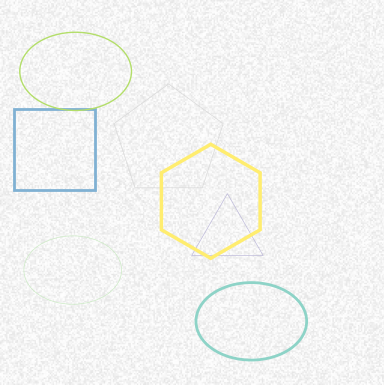[{"shape": "oval", "thickness": 2, "radius": 0.72, "center": [0.653, 0.165]}, {"shape": "triangle", "thickness": 0.5, "radius": 0.54, "center": [0.591, 0.39]}, {"shape": "square", "thickness": 2, "radius": 0.53, "center": [0.142, 0.611]}, {"shape": "oval", "thickness": 1, "radius": 0.73, "center": [0.196, 0.815]}, {"shape": "pentagon", "thickness": 0.5, "radius": 0.75, "center": [0.438, 0.633]}, {"shape": "oval", "thickness": 0.5, "radius": 0.63, "center": [0.189, 0.299]}, {"shape": "hexagon", "thickness": 2.5, "radius": 0.74, "center": [0.547, 0.477]}]